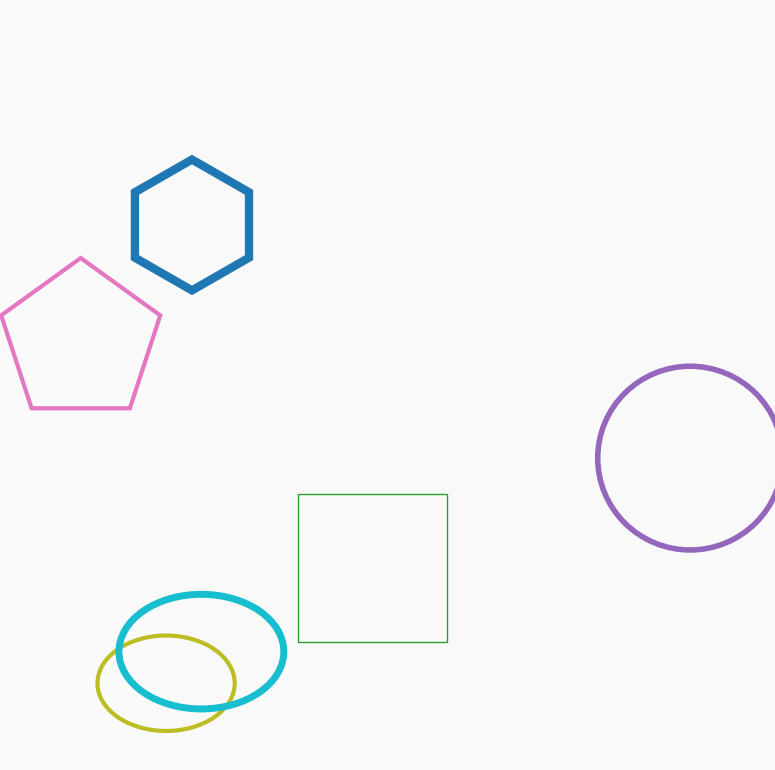[{"shape": "hexagon", "thickness": 3, "radius": 0.42, "center": [0.248, 0.708]}, {"shape": "square", "thickness": 0.5, "radius": 0.48, "center": [0.481, 0.262]}, {"shape": "circle", "thickness": 2, "radius": 0.6, "center": [0.891, 0.405]}, {"shape": "pentagon", "thickness": 1.5, "radius": 0.54, "center": [0.104, 0.557]}, {"shape": "oval", "thickness": 1.5, "radius": 0.44, "center": [0.214, 0.113]}, {"shape": "oval", "thickness": 2.5, "radius": 0.53, "center": [0.26, 0.154]}]